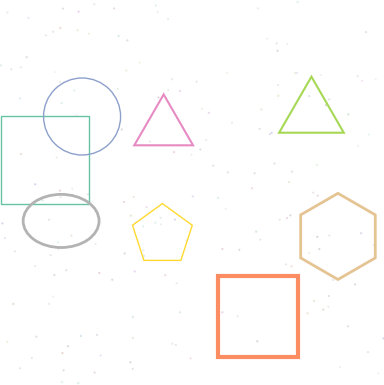[{"shape": "square", "thickness": 1, "radius": 0.58, "center": [0.117, 0.585]}, {"shape": "square", "thickness": 3, "radius": 0.52, "center": [0.67, 0.178]}, {"shape": "circle", "thickness": 1, "radius": 0.5, "center": [0.213, 0.697]}, {"shape": "triangle", "thickness": 1.5, "radius": 0.44, "center": [0.425, 0.667]}, {"shape": "triangle", "thickness": 1.5, "radius": 0.48, "center": [0.809, 0.704]}, {"shape": "pentagon", "thickness": 1, "radius": 0.41, "center": [0.422, 0.39]}, {"shape": "hexagon", "thickness": 2, "radius": 0.56, "center": [0.878, 0.386]}, {"shape": "oval", "thickness": 2, "radius": 0.49, "center": [0.159, 0.426]}]